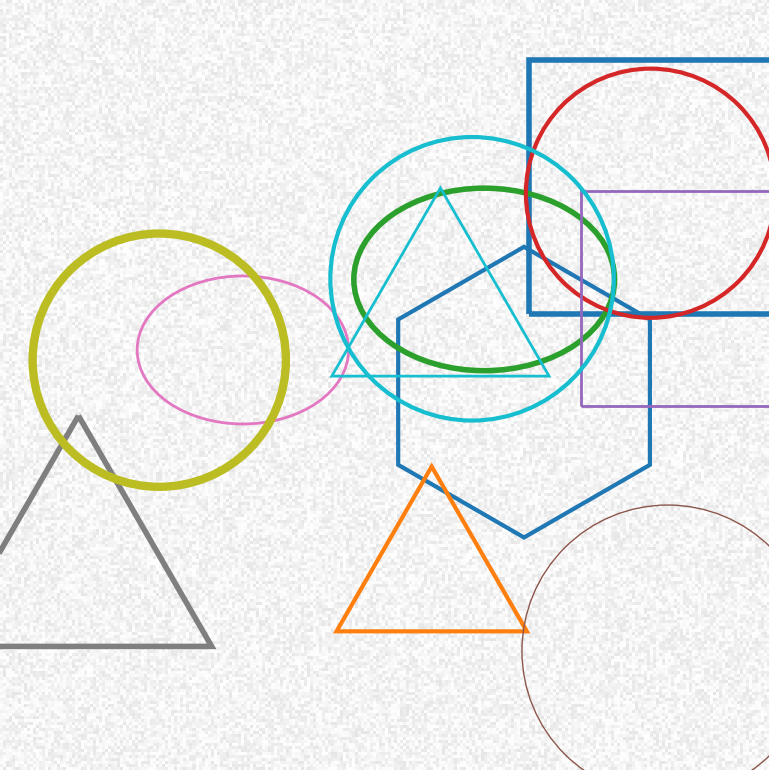[{"shape": "hexagon", "thickness": 1.5, "radius": 0.94, "center": [0.681, 0.491]}, {"shape": "square", "thickness": 2, "radius": 0.82, "center": [0.851, 0.757]}, {"shape": "triangle", "thickness": 1.5, "radius": 0.71, "center": [0.561, 0.251]}, {"shape": "oval", "thickness": 2, "radius": 0.85, "center": [0.629, 0.637]}, {"shape": "circle", "thickness": 1.5, "radius": 0.81, "center": [0.845, 0.749]}, {"shape": "square", "thickness": 1, "radius": 0.7, "center": [0.894, 0.612]}, {"shape": "circle", "thickness": 0.5, "radius": 0.95, "center": [0.867, 0.155]}, {"shape": "oval", "thickness": 1, "radius": 0.69, "center": [0.315, 0.545]}, {"shape": "triangle", "thickness": 2, "radius": 1.0, "center": [0.102, 0.26]}, {"shape": "circle", "thickness": 3, "radius": 0.82, "center": [0.207, 0.532]}, {"shape": "circle", "thickness": 1.5, "radius": 0.92, "center": [0.613, 0.638]}, {"shape": "triangle", "thickness": 1, "radius": 0.81, "center": [0.572, 0.593]}]